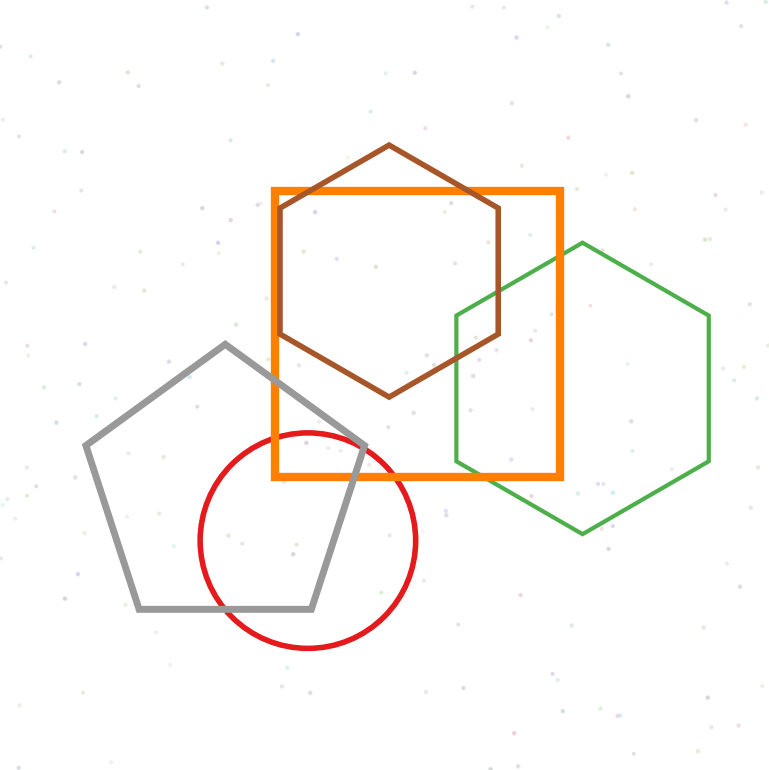[{"shape": "circle", "thickness": 2, "radius": 0.7, "center": [0.4, 0.298]}, {"shape": "hexagon", "thickness": 1.5, "radius": 0.95, "center": [0.757, 0.496]}, {"shape": "square", "thickness": 3, "radius": 0.93, "center": [0.542, 0.567]}, {"shape": "hexagon", "thickness": 2, "radius": 0.82, "center": [0.505, 0.648]}, {"shape": "pentagon", "thickness": 2.5, "radius": 0.95, "center": [0.293, 0.363]}]